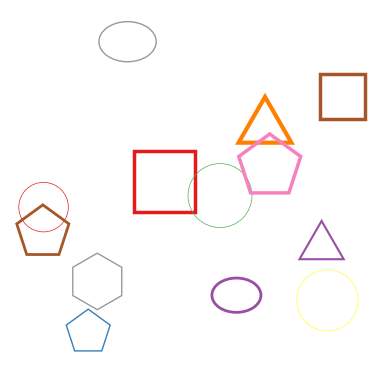[{"shape": "circle", "thickness": 0.5, "radius": 0.32, "center": [0.113, 0.462]}, {"shape": "square", "thickness": 2.5, "radius": 0.4, "center": [0.427, 0.528]}, {"shape": "pentagon", "thickness": 1, "radius": 0.3, "center": [0.229, 0.137]}, {"shape": "circle", "thickness": 0.5, "radius": 0.42, "center": [0.571, 0.492]}, {"shape": "oval", "thickness": 2, "radius": 0.32, "center": [0.614, 0.233]}, {"shape": "triangle", "thickness": 1.5, "radius": 0.33, "center": [0.835, 0.36]}, {"shape": "triangle", "thickness": 3, "radius": 0.4, "center": [0.688, 0.669]}, {"shape": "circle", "thickness": 0.5, "radius": 0.4, "center": [0.851, 0.22]}, {"shape": "square", "thickness": 2.5, "radius": 0.29, "center": [0.89, 0.749]}, {"shape": "pentagon", "thickness": 2, "radius": 0.36, "center": [0.111, 0.397]}, {"shape": "pentagon", "thickness": 2.5, "radius": 0.42, "center": [0.701, 0.567]}, {"shape": "hexagon", "thickness": 1, "radius": 0.37, "center": [0.253, 0.269]}, {"shape": "oval", "thickness": 1, "radius": 0.37, "center": [0.331, 0.892]}]